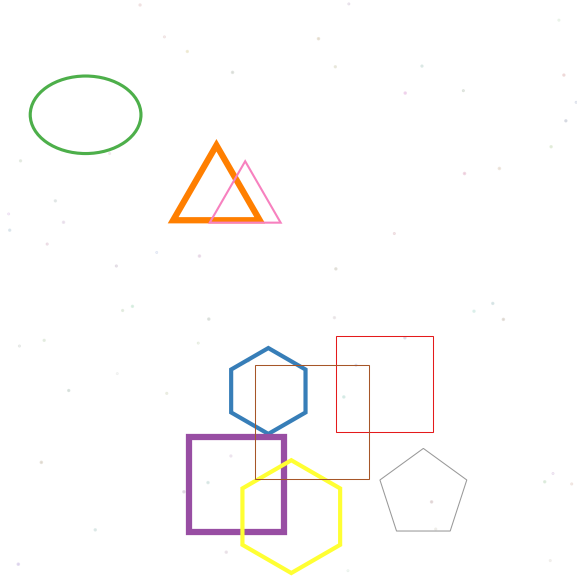[{"shape": "square", "thickness": 0.5, "radius": 0.42, "center": [0.666, 0.335]}, {"shape": "hexagon", "thickness": 2, "radius": 0.37, "center": [0.465, 0.322]}, {"shape": "oval", "thickness": 1.5, "radius": 0.48, "center": [0.148, 0.8]}, {"shape": "square", "thickness": 3, "radius": 0.41, "center": [0.41, 0.16]}, {"shape": "triangle", "thickness": 3, "radius": 0.43, "center": [0.375, 0.661]}, {"shape": "hexagon", "thickness": 2, "radius": 0.49, "center": [0.504, 0.105]}, {"shape": "square", "thickness": 0.5, "radius": 0.49, "center": [0.54, 0.269]}, {"shape": "triangle", "thickness": 1, "radius": 0.35, "center": [0.425, 0.649]}, {"shape": "pentagon", "thickness": 0.5, "radius": 0.4, "center": [0.733, 0.144]}]